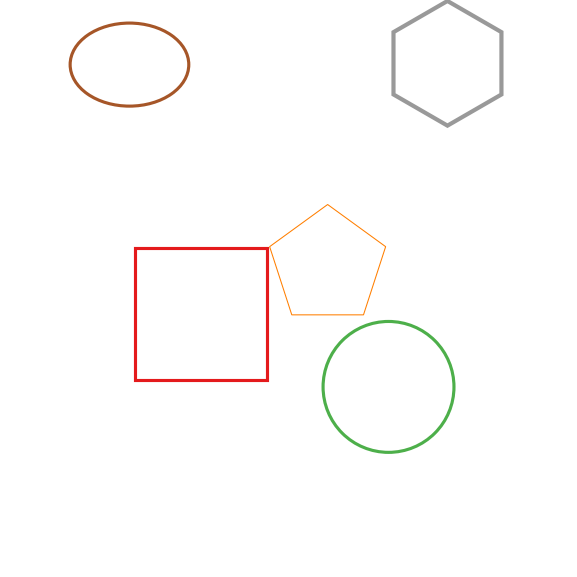[{"shape": "square", "thickness": 1.5, "radius": 0.57, "center": [0.348, 0.456]}, {"shape": "circle", "thickness": 1.5, "radius": 0.57, "center": [0.673, 0.329]}, {"shape": "pentagon", "thickness": 0.5, "radius": 0.53, "center": [0.567, 0.539]}, {"shape": "oval", "thickness": 1.5, "radius": 0.51, "center": [0.224, 0.887]}, {"shape": "hexagon", "thickness": 2, "radius": 0.54, "center": [0.775, 0.89]}]